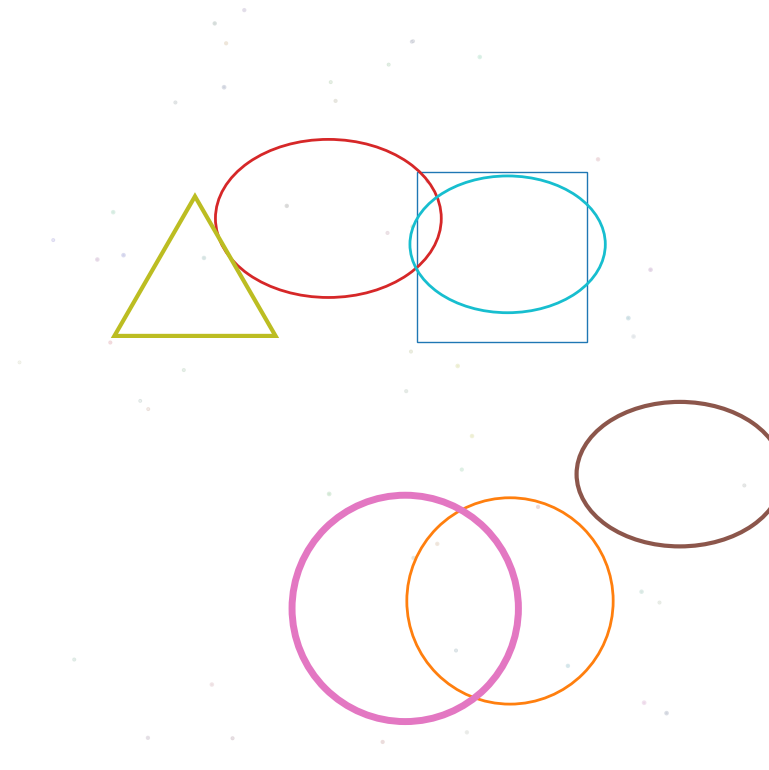[{"shape": "square", "thickness": 0.5, "radius": 0.55, "center": [0.652, 0.666]}, {"shape": "circle", "thickness": 1, "radius": 0.67, "center": [0.662, 0.22]}, {"shape": "oval", "thickness": 1, "radius": 0.73, "center": [0.426, 0.716]}, {"shape": "oval", "thickness": 1.5, "radius": 0.67, "center": [0.883, 0.384]}, {"shape": "circle", "thickness": 2.5, "radius": 0.73, "center": [0.526, 0.21]}, {"shape": "triangle", "thickness": 1.5, "radius": 0.6, "center": [0.253, 0.624]}, {"shape": "oval", "thickness": 1, "radius": 0.63, "center": [0.659, 0.683]}]